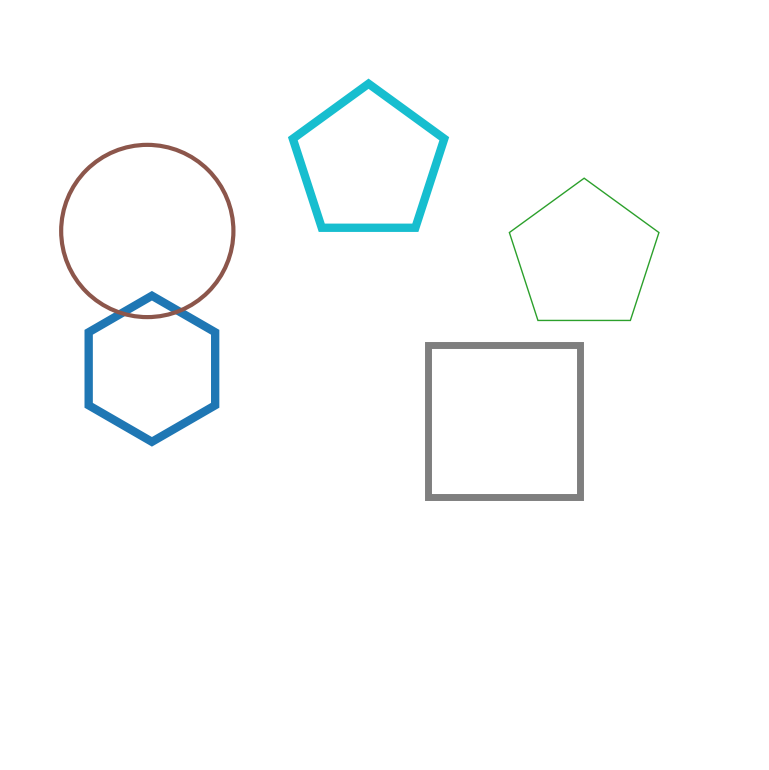[{"shape": "hexagon", "thickness": 3, "radius": 0.47, "center": [0.197, 0.521]}, {"shape": "pentagon", "thickness": 0.5, "radius": 0.51, "center": [0.759, 0.666]}, {"shape": "circle", "thickness": 1.5, "radius": 0.56, "center": [0.191, 0.7]}, {"shape": "square", "thickness": 2.5, "radius": 0.49, "center": [0.654, 0.453]}, {"shape": "pentagon", "thickness": 3, "radius": 0.52, "center": [0.479, 0.788]}]